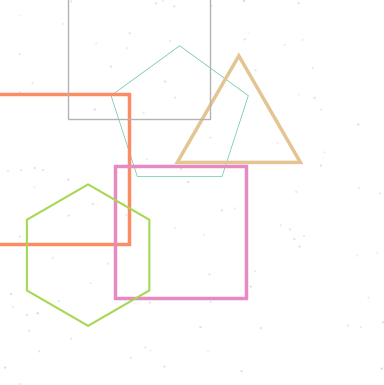[{"shape": "pentagon", "thickness": 0.5, "radius": 0.94, "center": [0.467, 0.694]}, {"shape": "square", "thickness": 2.5, "radius": 0.97, "center": [0.14, 0.56]}, {"shape": "square", "thickness": 2.5, "radius": 0.85, "center": [0.468, 0.398]}, {"shape": "hexagon", "thickness": 1.5, "radius": 0.92, "center": [0.229, 0.337]}, {"shape": "triangle", "thickness": 2.5, "radius": 0.92, "center": [0.62, 0.67]}, {"shape": "square", "thickness": 1, "radius": 0.92, "center": [0.362, 0.876]}]